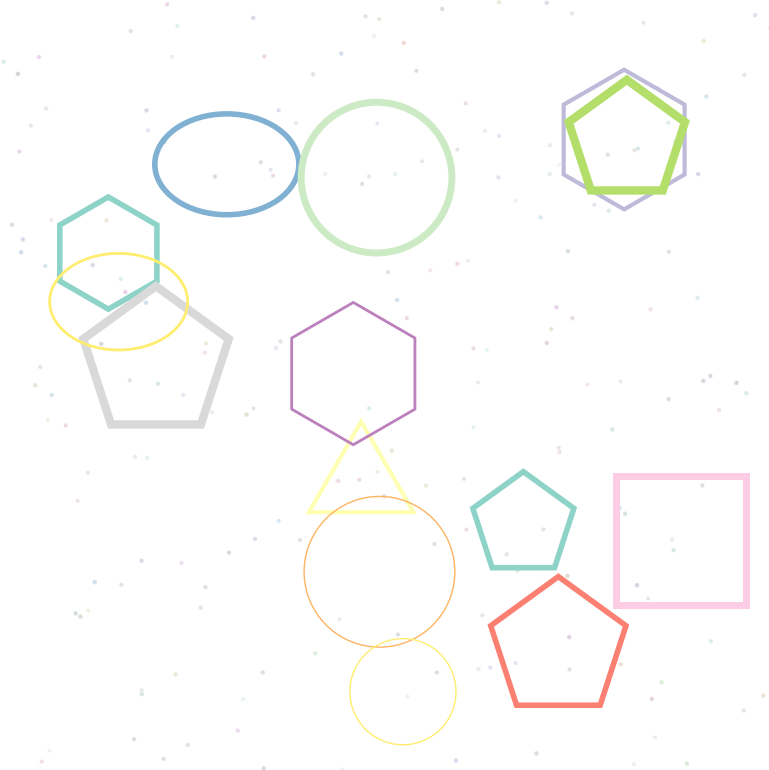[{"shape": "hexagon", "thickness": 2, "radius": 0.36, "center": [0.141, 0.671]}, {"shape": "pentagon", "thickness": 2, "radius": 0.34, "center": [0.68, 0.319]}, {"shape": "triangle", "thickness": 1.5, "radius": 0.39, "center": [0.469, 0.374]}, {"shape": "hexagon", "thickness": 1.5, "radius": 0.45, "center": [0.811, 0.819]}, {"shape": "pentagon", "thickness": 2, "radius": 0.46, "center": [0.725, 0.159]}, {"shape": "oval", "thickness": 2, "radius": 0.47, "center": [0.295, 0.787]}, {"shape": "circle", "thickness": 0.5, "radius": 0.49, "center": [0.493, 0.257]}, {"shape": "pentagon", "thickness": 3, "radius": 0.4, "center": [0.814, 0.817]}, {"shape": "square", "thickness": 2.5, "radius": 0.42, "center": [0.885, 0.298]}, {"shape": "pentagon", "thickness": 3, "radius": 0.5, "center": [0.203, 0.529]}, {"shape": "hexagon", "thickness": 1, "radius": 0.46, "center": [0.459, 0.515]}, {"shape": "circle", "thickness": 2.5, "radius": 0.49, "center": [0.489, 0.769]}, {"shape": "oval", "thickness": 1, "radius": 0.45, "center": [0.154, 0.608]}, {"shape": "circle", "thickness": 0.5, "radius": 0.34, "center": [0.523, 0.102]}]